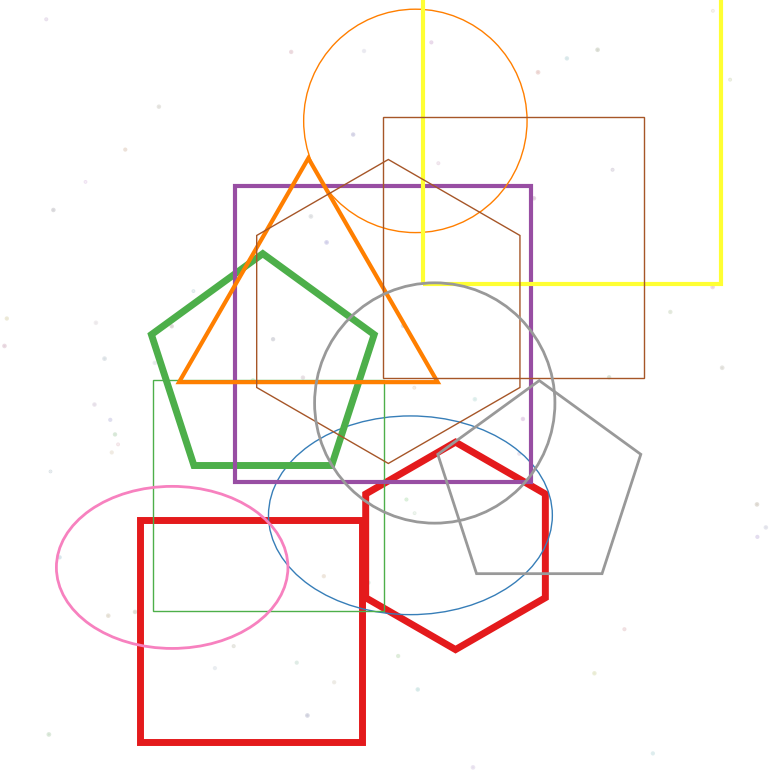[{"shape": "hexagon", "thickness": 2.5, "radius": 0.67, "center": [0.592, 0.291]}, {"shape": "square", "thickness": 2.5, "radius": 0.72, "center": [0.326, 0.181]}, {"shape": "oval", "thickness": 0.5, "radius": 0.92, "center": [0.533, 0.331]}, {"shape": "square", "thickness": 0.5, "radius": 0.75, "center": [0.349, 0.356]}, {"shape": "pentagon", "thickness": 2.5, "radius": 0.76, "center": [0.341, 0.518]}, {"shape": "square", "thickness": 1.5, "radius": 0.96, "center": [0.497, 0.567]}, {"shape": "triangle", "thickness": 1.5, "radius": 0.97, "center": [0.4, 0.601]}, {"shape": "circle", "thickness": 0.5, "radius": 0.73, "center": [0.539, 0.843]}, {"shape": "square", "thickness": 1.5, "radius": 0.97, "center": [0.743, 0.825]}, {"shape": "square", "thickness": 0.5, "radius": 0.85, "center": [0.667, 0.679]}, {"shape": "hexagon", "thickness": 0.5, "radius": 0.99, "center": [0.504, 0.595]}, {"shape": "oval", "thickness": 1, "radius": 0.75, "center": [0.224, 0.263]}, {"shape": "circle", "thickness": 1, "radius": 0.78, "center": [0.565, 0.477]}, {"shape": "pentagon", "thickness": 1, "radius": 0.69, "center": [0.7, 0.367]}]